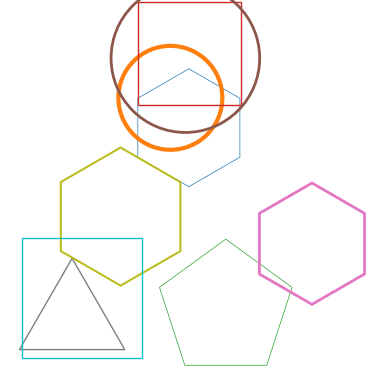[{"shape": "hexagon", "thickness": 0.5, "radius": 0.77, "center": [0.491, 0.668]}, {"shape": "circle", "thickness": 3, "radius": 0.67, "center": [0.443, 0.746]}, {"shape": "pentagon", "thickness": 0.5, "radius": 0.91, "center": [0.586, 0.198]}, {"shape": "square", "thickness": 1, "radius": 0.67, "center": [0.493, 0.861]}, {"shape": "circle", "thickness": 2, "radius": 0.97, "center": [0.481, 0.849]}, {"shape": "hexagon", "thickness": 2, "radius": 0.79, "center": [0.81, 0.367]}, {"shape": "triangle", "thickness": 1, "radius": 0.79, "center": [0.187, 0.171]}, {"shape": "hexagon", "thickness": 1.5, "radius": 0.9, "center": [0.313, 0.437]}, {"shape": "square", "thickness": 1, "radius": 0.78, "center": [0.212, 0.227]}]